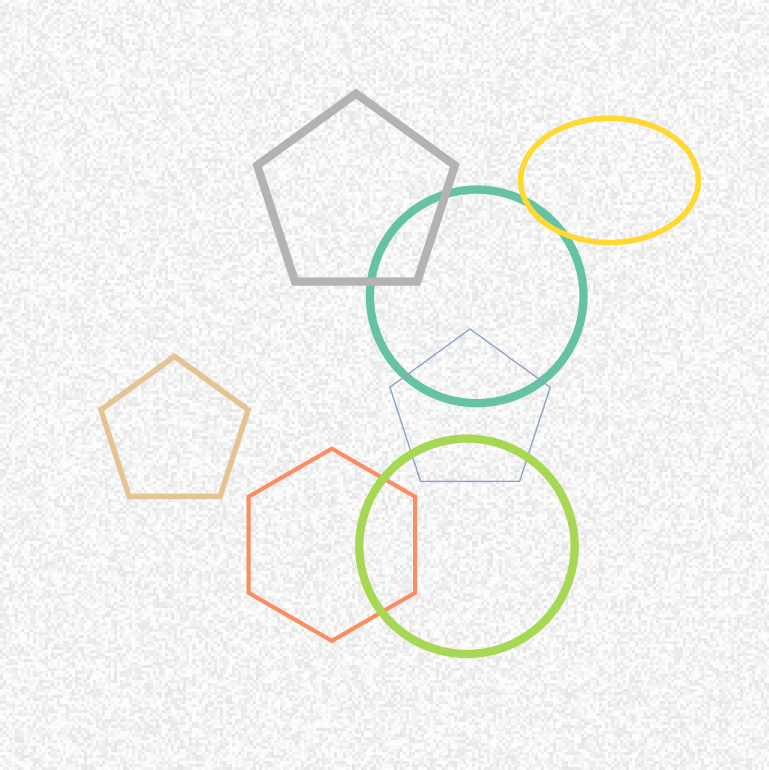[{"shape": "circle", "thickness": 3, "radius": 0.69, "center": [0.619, 0.615]}, {"shape": "hexagon", "thickness": 1.5, "radius": 0.62, "center": [0.431, 0.292]}, {"shape": "pentagon", "thickness": 0.5, "radius": 0.55, "center": [0.61, 0.463]}, {"shape": "circle", "thickness": 3, "radius": 0.7, "center": [0.606, 0.291]}, {"shape": "oval", "thickness": 2, "radius": 0.58, "center": [0.792, 0.766]}, {"shape": "pentagon", "thickness": 2, "radius": 0.5, "center": [0.227, 0.437]}, {"shape": "pentagon", "thickness": 3, "radius": 0.67, "center": [0.462, 0.744]}]